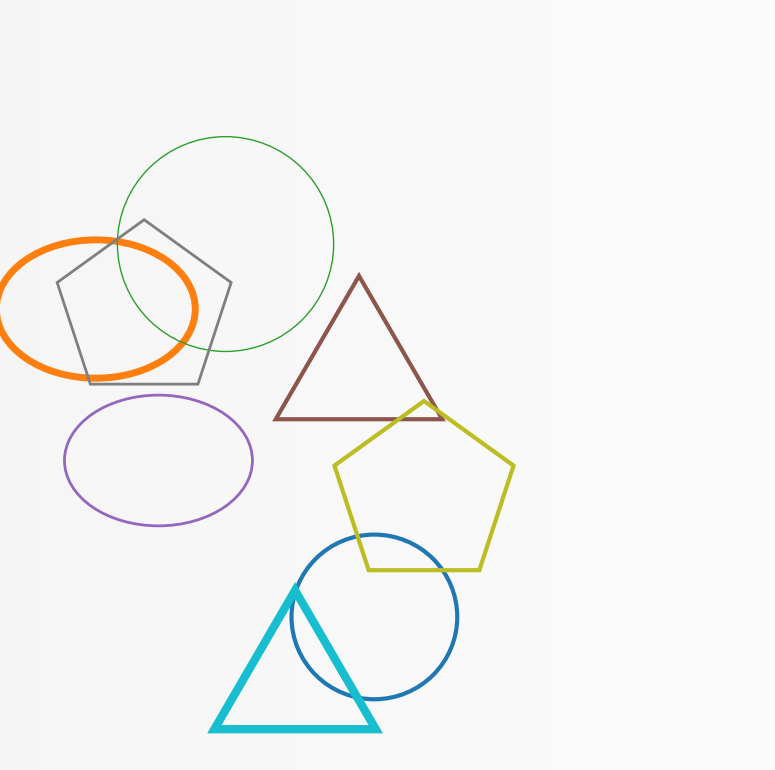[{"shape": "circle", "thickness": 1.5, "radius": 0.53, "center": [0.483, 0.199]}, {"shape": "oval", "thickness": 2.5, "radius": 0.64, "center": [0.124, 0.599]}, {"shape": "circle", "thickness": 0.5, "radius": 0.7, "center": [0.291, 0.683]}, {"shape": "oval", "thickness": 1, "radius": 0.61, "center": [0.204, 0.402]}, {"shape": "triangle", "thickness": 1.5, "radius": 0.62, "center": [0.463, 0.518]}, {"shape": "pentagon", "thickness": 1, "radius": 0.59, "center": [0.186, 0.597]}, {"shape": "pentagon", "thickness": 1.5, "radius": 0.61, "center": [0.547, 0.358]}, {"shape": "triangle", "thickness": 3, "radius": 0.6, "center": [0.381, 0.113]}]